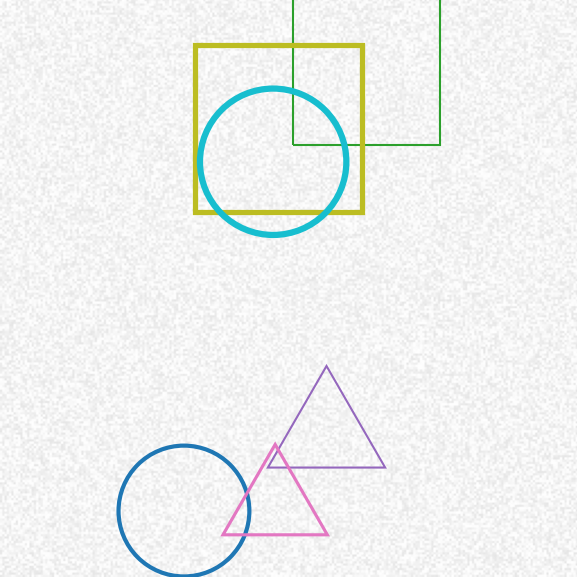[{"shape": "circle", "thickness": 2, "radius": 0.57, "center": [0.319, 0.114]}, {"shape": "square", "thickness": 1, "radius": 0.64, "center": [0.634, 0.876]}, {"shape": "triangle", "thickness": 1, "radius": 0.59, "center": [0.565, 0.248]}, {"shape": "triangle", "thickness": 1.5, "radius": 0.52, "center": [0.476, 0.125]}, {"shape": "square", "thickness": 2.5, "radius": 0.72, "center": [0.482, 0.776]}, {"shape": "circle", "thickness": 3, "radius": 0.63, "center": [0.473, 0.719]}]